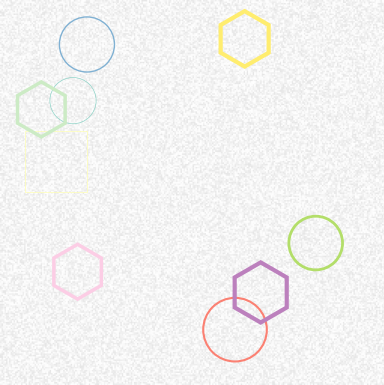[{"shape": "circle", "thickness": 0.5, "radius": 0.3, "center": [0.19, 0.739]}, {"shape": "square", "thickness": 0.5, "radius": 0.4, "center": [0.146, 0.581]}, {"shape": "circle", "thickness": 1.5, "radius": 0.41, "center": [0.61, 0.144]}, {"shape": "circle", "thickness": 1, "radius": 0.36, "center": [0.226, 0.884]}, {"shape": "circle", "thickness": 2, "radius": 0.35, "center": [0.82, 0.369]}, {"shape": "hexagon", "thickness": 2.5, "radius": 0.36, "center": [0.202, 0.294]}, {"shape": "hexagon", "thickness": 3, "radius": 0.39, "center": [0.677, 0.24]}, {"shape": "hexagon", "thickness": 2.5, "radius": 0.36, "center": [0.107, 0.716]}, {"shape": "hexagon", "thickness": 3, "radius": 0.36, "center": [0.635, 0.899]}]